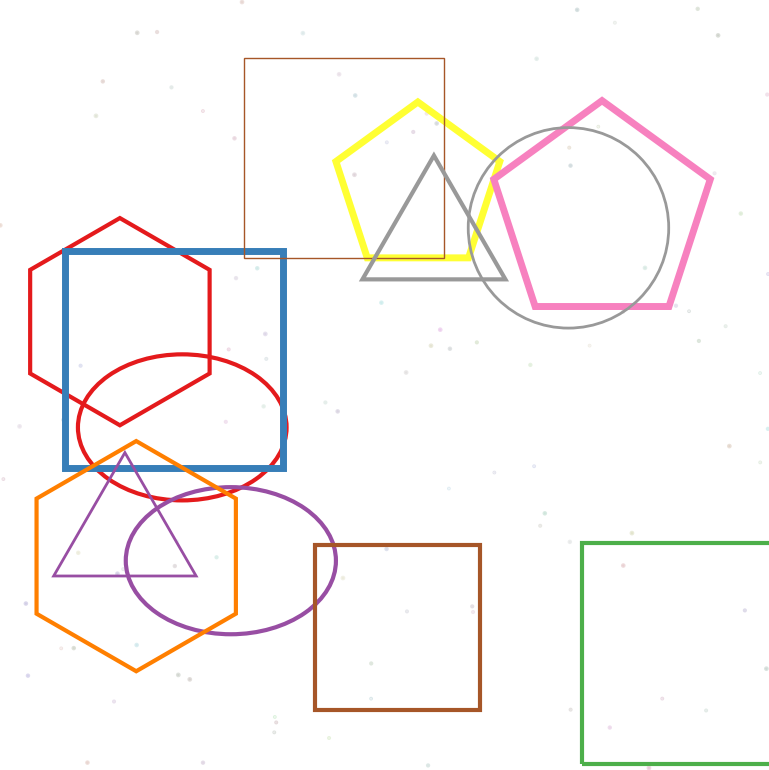[{"shape": "oval", "thickness": 1.5, "radius": 0.68, "center": [0.237, 0.445]}, {"shape": "hexagon", "thickness": 1.5, "radius": 0.67, "center": [0.156, 0.582]}, {"shape": "square", "thickness": 2.5, "radius": 0.71, "center": [0.226, 0.533]}, {"shape": "square", "thickness": 1.5, "radius": 0.72, "center": [0.9, 0.151]}, {"shape": "triangle", "thickness": 1, "radius": 0.53, "center": [0.162, 0.305]}, {"shape": "oval", "thickness": 1.5, "radius": 0.68, "center": [0.3, 0.272]}, {"shape": "hexagon", "thickness": 1.5, "radius": 0.75, "center": [0.177, 0.278]}, {"shape": "pentagon", "thickness": 2.5, "radius": 0.56, "center": [0.543, 0.756]}, {"shape": "square", "thickness": 0.5, "radius": 0.65, "center": [0.446, 0.795]}, {"shape": "square", "thickness": 1.5, "radius": 0.54, "center": [0.517, 0.185]}, {"shape": "pentagon", "thickness": 2.5, "radius": 0.74, "center": [0.782, 0.722]}, {"shape": "triangle", "thickness": 1.5, "radius": 0.54, "center": [0.564, 0.691]}, {"shape": "circle", "thickness": 1, "radius": 0.65, "center": [0.738, 0.704]}]